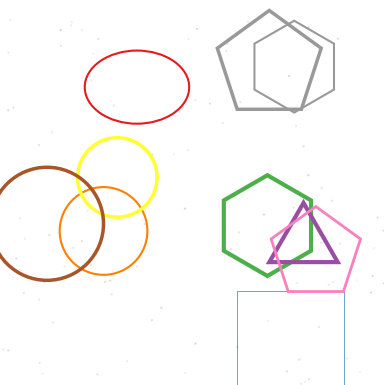[{"shape": "oval", "thickness": 1.5, "radius": 0.68, "center": [0.356, 0.774]}, {"shape": "square", "thickness": 0.5, "radius": 0.7, "center": [0.754, 0.104]}, {"shape": "hexagon", "thickness": 3, "radius": 0.65, "center": [0.695, 0.414]}, {"shape": "triangle", "thickness": 3, "radius": 0.51, "center": [0.788, 0.37]}, {"shape": "circle", "thickness": 1.5, "radius": 0.57, "center": [0.269, 0.4]}, {"shape": "circle", "thickness": 2.5, "radius": 0.52, "center": [0.305, 0.539]}, {"shape": "circle", "thickness": 2.5, "radius": 0.73, "center": [0.122, 0.419]}, {"shape": "pentagon", "thickness": 2, "radius": 0.61, "center": [0.82, 0.342]}, {"shape": "pentagon", "thickness": 2.5, "radius": 0.71, "center": [0.699, 0.831]}, {"shape": "hexagon", "thickness": 1.5, "radius": 0.6, "center": [0.764, 0.827]}]